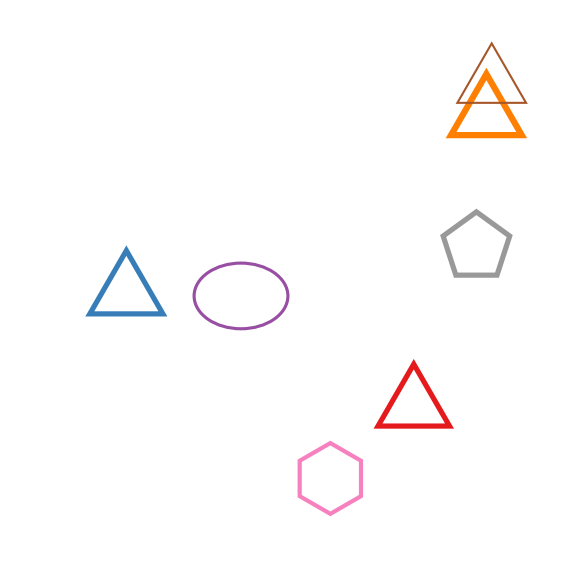[{"shape": "triangle", "thickness": 2.5, "radius": 0.36, "center": [0.716, 0.297]}, {"shape": "triangle", "thickness": 2.5, "radius": 0.37, "center": [0.219, 0.492]}, {"shape": "oval", "thickness": 1.5, "radius": 0.41, "center": [0.417, 0.487]}, {"shape": "triangle", "thickness": 3, "radius": 0.35, "center": [0.842, 0.8]}, {"shape": "triangle", "thickness": 1, "radius": 0.34, "center": [0.851, 0.855]}, {"shape": "hexagon", "thickness": 2, "radius": 0.31, "center": [0.572, 0.171]}, {"shape": "pentagon", "thickness": 2.5, "radius": 0.3, "center": [0.825, 0.572]}]